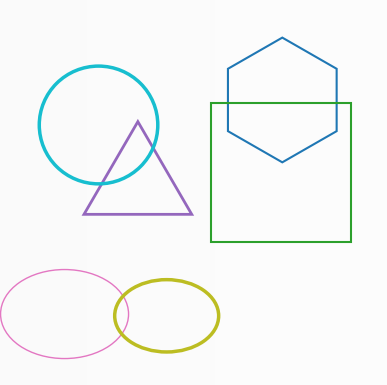[{"shape": "hexagon", "thickness": 1.5, "radius": 0.81, "center": [0.729, 0.74]}, {"shape": "square", "thickness": 1.5, "radius": 0.9, "center": [0.725, 0.552]}, {"shape": "triangle", "thickness": 2, "radius": 0.8, "center": [0.356, 0.524]}, {"shape": "oval", "thickness": 1, "radius": 0.83, "center": [0.167, 0.184]}, {"shape": "oval", "thickness": 2.5, "radius": 0.67, "center": [0.43, 0.18]}, {"shape": "circle", "thickness": 2.5, "radius": 0.76, "center": [0.254, 0.675]}]